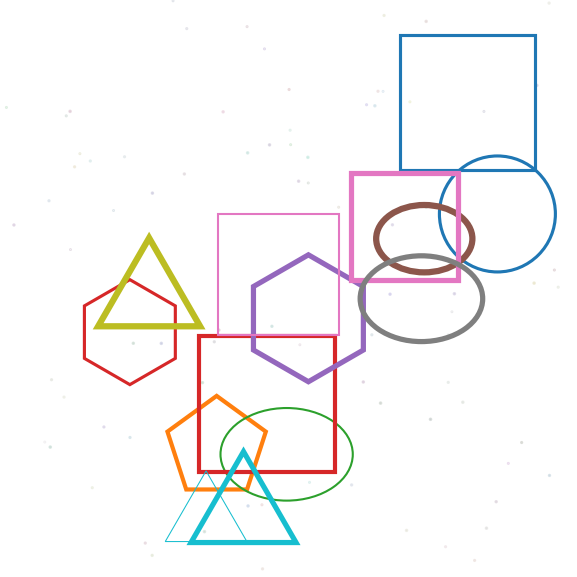[{"shape": "square", "thickness": 1.5, "radius": 0.58, "center": [0.81, 0.821]}, {"shape": "circle", "thickness": 1.5, "radius": 0.5, "center": [0.861, 0.629]}, {"shape": "pentagon", "thickness": 2, "radius": 0.45, "center": [0.375, 0.224]}, {"shape": "oval", "thickness": 1, "radius": 0.57, "center": [0.496, 0.212]}, {"shape": "square", "thickness": 2, "radius": 0.59, "center": [0.462, 0.3]}, {"shape": "hexagon", "thickness": 1.5, "radius": 0.45, "center": [0.225, 0.424]}, {"shape": "hexagon", "thickness": 2.5, "radius": 0.55, "center": [0.534, 0.448]}, {"shape": "oval", "thickness": 3, "radius": 0.42, "center": [0.735, 0.586]}, {"shape": "square", "thickness": 1, "radius": 0.53, "center": [0.482, 0.524]}, {"shape": "square", "thickness": 2.5, "radius": 0.46, "center": [0.7, 0.607]}, {"shape": "oval", "thickness": 2.5, "radius": 0.53, "center": [0.73, 0.482]}, {"shape": "triangle", "thickness": 3, "radius": 0.51, "center": [0.258, 0.485]}, {"shape": "triangle", "thickness": 2.5, "radius": 0.52, "center": [0.422, 0.112]}, {"shape": "triangle", "thickness": 0.5, "radius": 0.41, "center": [0.357, 0.102]}]